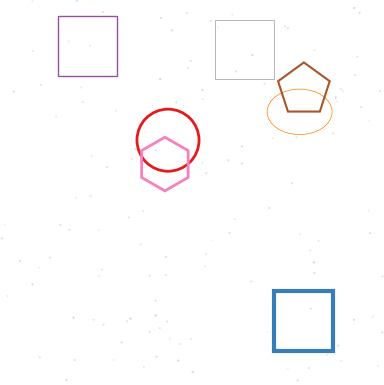[{"shape": "circle", "thickness": 2, "radius": 0.4, "center": [0.436, 0.636]}, {"shape": "square", "thickness": 3, "radius": 0.38, "center": [0.789, 0.166]}, {"shape": "square", "thickness": 1, "radius": 0.39, "center": [0.227, 0.881]}, {"shape": "oval", "thickness": 0.5, "radius": 0.42, "center": [0.778, 0.709]}, {"shape": "pentagon", "thickness": 1.5, "radius": 0.35, "center": [0.789, 0.767]}, {"shape": "hexagon", "thickness": 2, "radius": 0.35, "center": [0.428, 0.574]}, {"shape": "square", "thickness": 0.5, "radius": 0.38, "center": [0.634, 0.872]}]